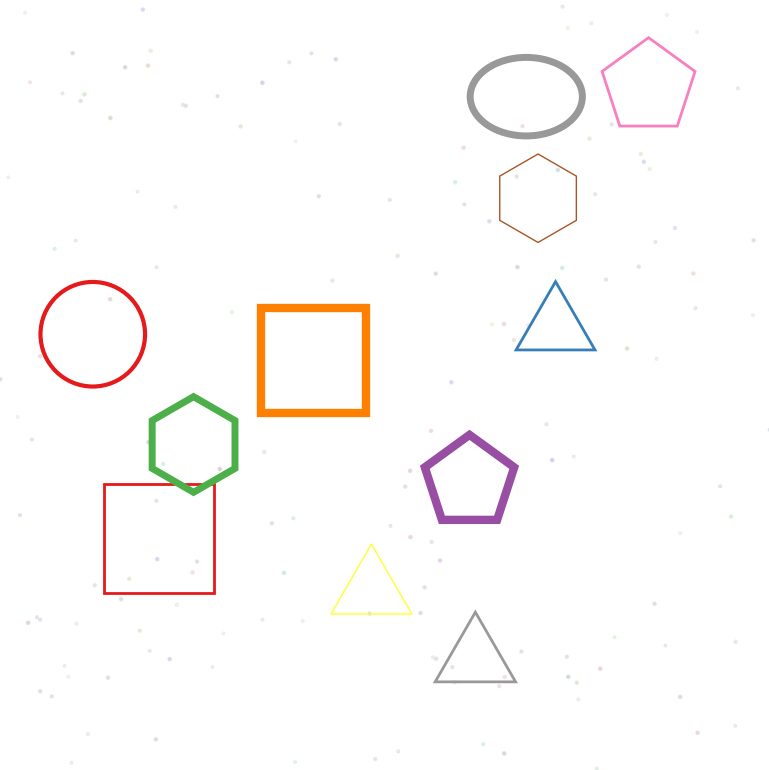[{"shape": "square", "thickness": 1, "radius": 0.35, "center": [0.207, 0.301]}, {"shape": "circle", "thickness": 1.5, "radius": 0.34, "center": [0.12, 0.566]}, {"shape": "triangle", "thickness": 1, "radius": 0.3, "center": [0.721, 0.575]}, {"shape": "hexagon", "thickness": 2.5, "radius": 0.31, "center": [0.251, 0.423]}, {"shape": "pentagon", "thickness": 3, "radius": 0.31, "center": [0.61, 0.374]}, {"shape": "square", "thickness": 3, "radius": 0.34, "center": [0.408, 0.532]}, {"shape": "triangle", "thickness": 0.5, "radius": 0.3, "center": [0.482, 0.233]}, {"shape": "hexagon", "thickness": 0.5, "radius": 0.29, "center": [0.699, 0.743]}, {"shape": "pentagon", "thickness": 1, "radius": 0.32, "center": [0.842, 0.888]}, {"shape": "triangle", "thickness": 1, "radius": 0.3, "center": [0.617, 0.145]}, {"shape": "oval", "thickness": 2.5, "radius": 0.36, "center": [0.683, 0.874]}]